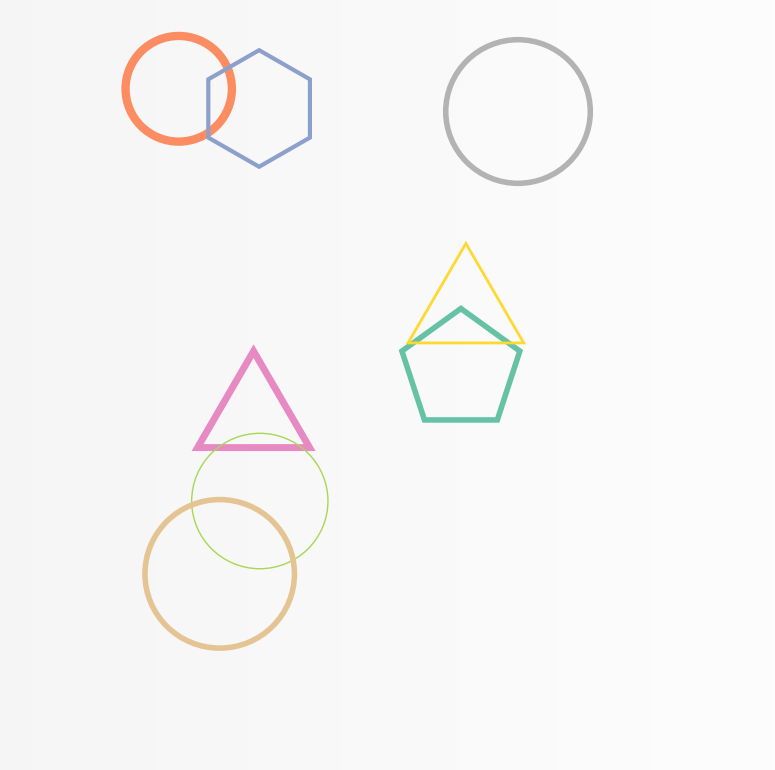[{"shape": "pentagon", "thickness": 2, "radius": 0.4, "center": [0.595, 0.519]}, {"shape": "circle", "thickness": 3, "radius": 0.34, "center": [0.231, 0.885]}, {"shape": "hexagon", "thickness": 1.5, "radius": 0.38, "center": [0.334, 0.859]}, {"shape": "triangle", "thickness": 2.5, "radius": 0.42, "center": [0.327, 0.46]}, {"shape": "circle", "thickness": 0.5, "radius": 0.44, "center": [0.335, 0.349]}, {"shape": "triangle", "thickness": 1, "radius": 0.43, "center": [0.601, 0.598]}, {"shape": "circle", "thickness": 2, "radius": 0.48, "center": [0.283, 0.255]}, {"shape": "circle", "thickness": 2, "radius": 0.47, "center": [0.668, 0.855]}]